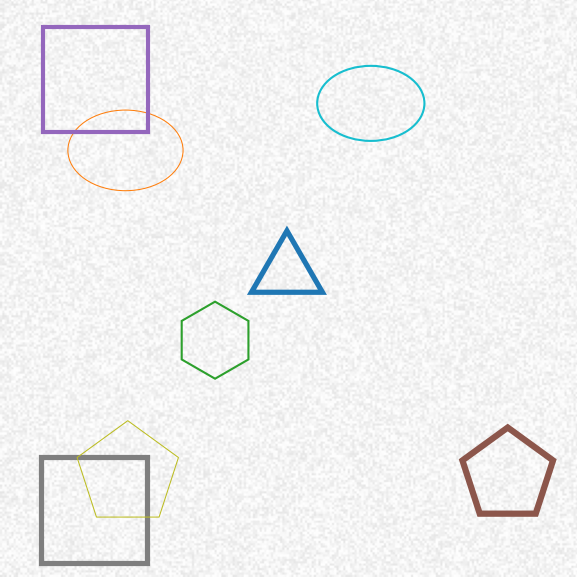[{"shape": "triangle", "thickness": 2.5, "radius": 0.35, "center": [0.497, 0.529]}, {"shape": "oval", "thickness": 0.5, "radius": 0.5, "center": [0.217, 0.739]}, {"shape": "hexagon", "thickness": 1, "radius": 0.33, "center": [0.372, 0.41]}, {"shape": "square", "thickness": 2, "radius": 0.45, "center": [0.165, 0.862]}, {"shape": "pentagon", "thickness": 3, "radius": 0.41, "center": [0.879, 0.176]}, {"shape": "square", "thickness": 2.5, "radius": 0.46, "center": [0.163, 0.116]}, {"shape": "pentagon", "thickness": 0.5, "radius": 0.46, "center": [0.221, 0.178]}, {"shape": "oval", "thickness": 1, "radius": 0.46, "center": [0.642, 0.82]}]